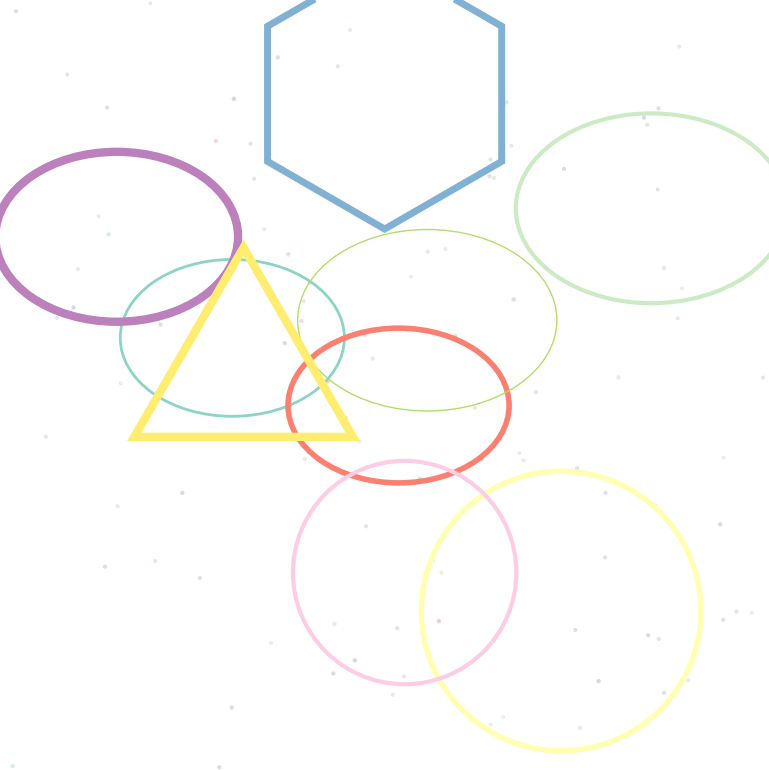[{"shape": "oval", "thickness": 1, "radius": 0.73, "center": [0.302, 0.561]}, {"shape": "circle", "thickness": 2, "radius": 0.91, "center": [0.729, 0.206]}, {"shape": "oval", "thickness": 2, "radius": 0.72, "center": [0.518, 0.473]}, {"shape": "hexagon", "thickness": 2.5, "radius": 0.88, "center": [0.5, 0.878]}, {"shape": "oval", "thickness": 0.5, "radius": 0.84, "center": [0.555, 0.584]}, {"shape": "circle", "thickness": 1.5, "radius": 0.73, "center": [0.526, 0.256]}, {"shape": "oval", "thickness": 3, "radius": 0.79, "center": [0.152, 0.692]}, {"shape": "oval", "thickness": 1.5, "radius": 0.88, "center": [0.846, 0.729]}, {"shape": "triangle", "thickness": 3, "radius": 0.82, "center": [0.316, 0.515]}]